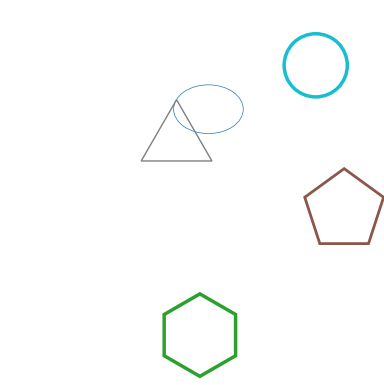[{"shape": "oval", "thickness": 0.5, "radius": 0.45, "center": [0.541, 0.716]}, {"shape": "hexagon", "thickness": 2.5, "radius": 0.54, "center": [0.519, 0.13]}, {"shape": "pentagon", "thickness": 2, "radius": 0.54, "center": [0.894, 0.454]}, {"shape": "triangle", "thickness": 1, "radius": 0.53, "center": [0.459, 0.635]}, {"shape": "circle", "thickness": 2.5, "radius": 0.41, "center": [0.82, 0.83]}]